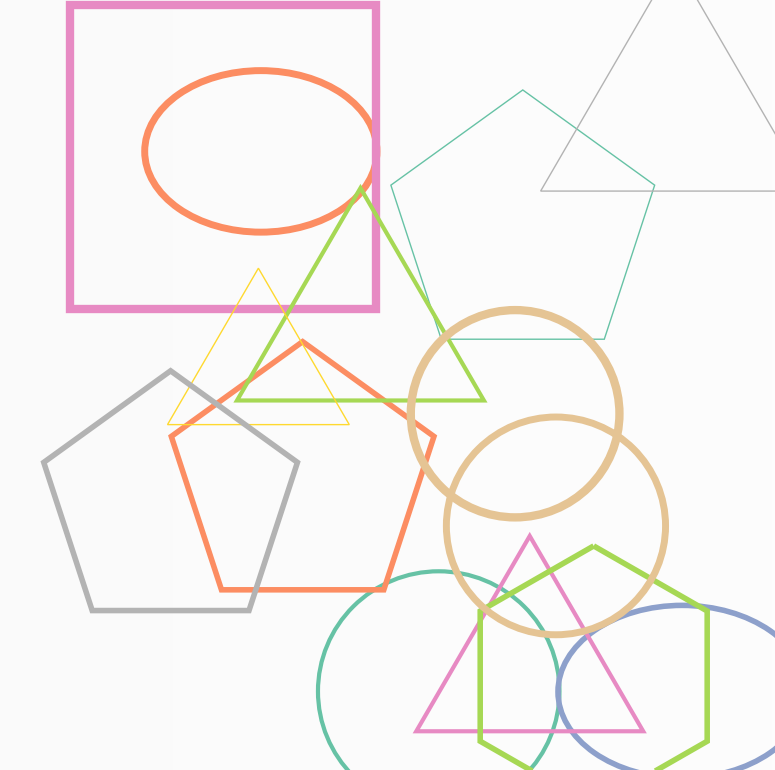[{"shape": "circle", "thickness": 1.5, "radius": 0.78, "center": [0.566, 0.102]}, {"shape": "pentagon", "thickness": 0.5, "radius": 0.89, "center": [0.675, 0.704]}, {"shape": "pentagon", "thickness": 2, "radius": 0.89, "center": [0.39, 0.378]}, {"shape": "oval", "thickness": 2.5, "radius": 0.75, "center": [0.337, 0.803]}, {"shape": "oval", "thickness": 2, "radius": 0.8, "center": [0.88, 0.102]}, {"shape": "triangle", "thickness": 1.5, "radius": 0.85, "center": [0.684, 0.135]}, {"shape": "square", "thickness": 3, "radius": 0.99, "center": [0.288, 0.796]}, {"shape": "triangle", "thickness": 1.5, "radius": 0.92, "center": [0.465, 0.572]}, {"shape": "hexagon", "thickness": 2, "radius": 0.85, "center": [0.766, 0.122]}, {"shape": "triangle", "thickness": 0.5, "radius": 0.68, "center": [0.333, 0.516]}, {"shape": "circle", "thickness": 3, "radius": 0.67, "center": [0.665, 0.463]}, {"shape": "circle", "thickness": 2.5, "radius": 0.71, "center": [0.717, 0.317]}, {"shape": "pentagon", "thickness": 2, "radius": 0.86, "center": [0.22, 0.346]}, {"shape": "triangle", "thickness": 0.5, "radius": 1.0, "center": [0.87, 0.852]}]